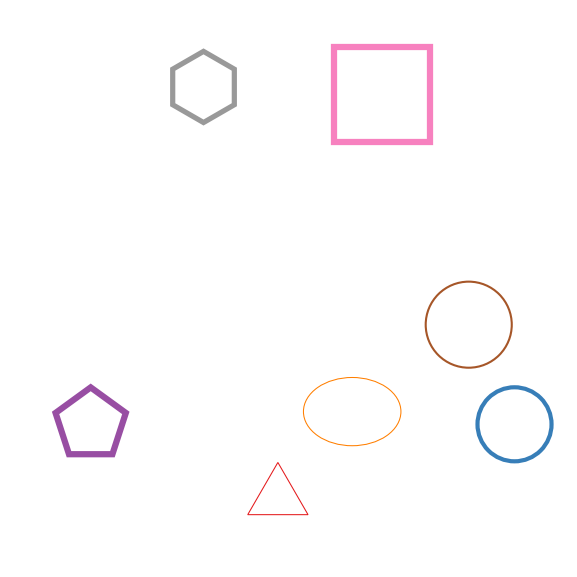[{"shape": "triangle", "thickness": 0.5, "radius": 0.3, "center": [0.481, 0.138]}, {"shape": "circle", "thickness": 2, "radius": 0.32, "center": [0.891, 0.264]}, {"shape": "pentagon", "thickness": 3, "radius": 0.32, "center": [0.157, 0.264]}, {"shape": "oval", "thickness": 0.5, "radius": 0.42, "center": [0.61, 0.286]}, {"shape": "circle", "thickness": 1, "radius": 0.37, "center": [0.812, 0.437]}, {"shape": "square", "thickness": 3, "radius": 0.41, "center": [0.661, 0.835]}, {"shape": "hexagon", "thickness": 2.5, "radius": 0.31, "center": [0.352, 0.849]}]